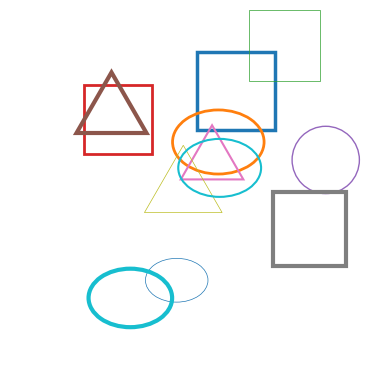[{"shape": "oval", "thickness": 0.5, "radius": 0.41, "center": [0.459, 0.272]}, {"shape": "square", "thickness": 2.5, "radius": 0.51, "center": [0.613, 0.764]}, {"shape": "oval", "thickness": 2, "radius": 0.59, "center": [0.567, 0.631]}, {"shape": "square", "thickness": 0.5, "radius": 0.46, "center": [0.738, 0.882]}, {"shape": "square", "thickness": 2, "radius": 0.44, "center": [0.306, 0.69]}, {"shape": "circle", "thickness": 1, "radius": 0.44, "center": [0.846, 0.585]}, {"shape": "triangle", "thickness": 3, "radius": 0.52, "center": [0.29, 0.707]}, {"shape": "triangle", "thickness": 1.5, "radius": 0.47, "center": [0.551, 0.581]}, {"shape": "square", "thickness": 3, "radius": 0.48, "center": [0.804, 0.405]}, {"shape": "triangle", "thickness": 0.5, "radius": 0.58, "center": [0.476, 0.506]}, {"shape": "oval", "thickness": 1.5, "radius": 0.54, "center": [0.571, 0.564]}, {"shape": "oval", "thickness": 3, "radius": 0.54, "center": [0.339, 0.226]}]